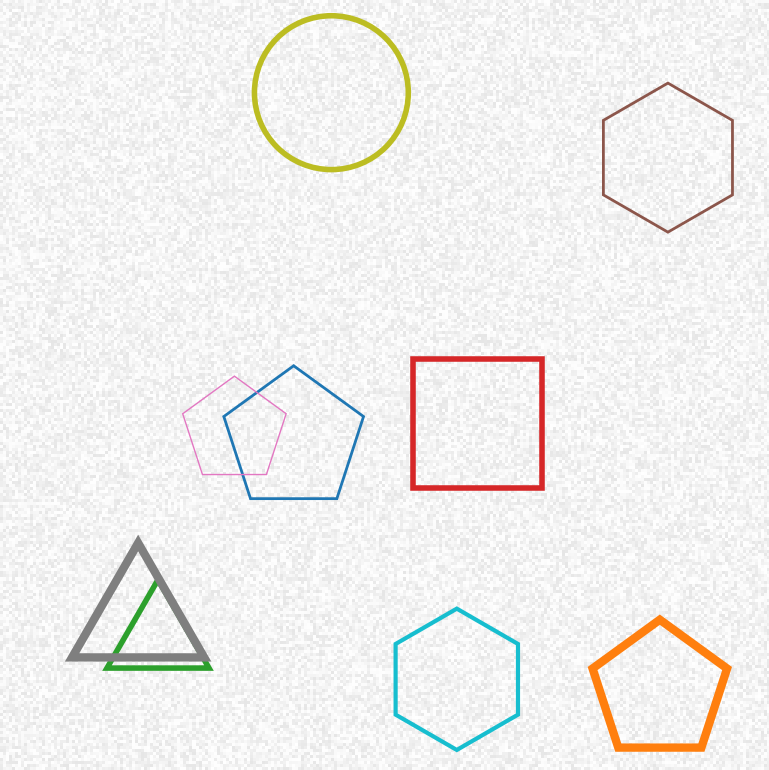[{"shape": "pentagon", "thickness": 1, "radius": 0.48, "center": [0.381, 0.43]}, {"shape": "pentagon", "thickness": 3, "radius": 0.46, "center": [0.857, 0.103]}, {"shape": "triangle", "thickness": 2, "radius": 0.38, "center": [0.205, 0.171]}, {"shape": "square", "thickness": 2, "radius": 0.42, "center": [0.621, 0.45]}, {"shape": "hexagon", "thickness": 1, "radius": 0.48, "center": [0.867, 0.795]}, {"shape": "pentagon", "thickness": 0.5, "radius": 0.35, "center": [0.304, 0.441]}, {"shape": "triangle", "thickness": 3, "radius": 0.5, "center": [0.179, 0.196]}, {"shape": "circle", "thickness": 2, "radius": 0.5, "center": [0.43, 0.88]}, {"shape": "hexagon", "thickness": 1.5, "radius": 0.46, "center": [0.593, 0.118]}]